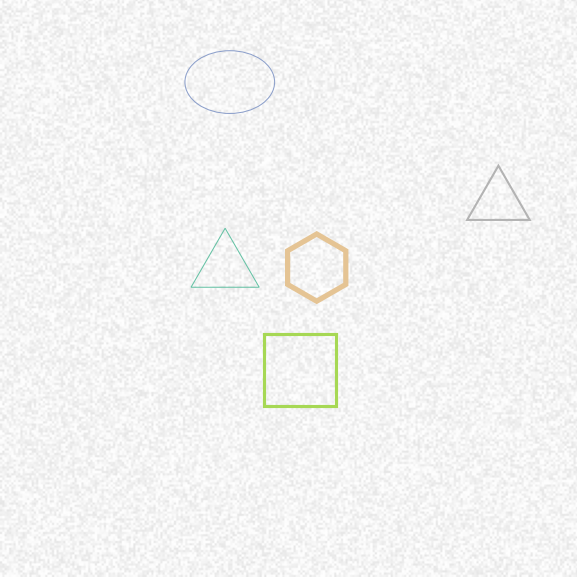[{"shape": "triangle", "thickness": 0.5, "radius": 0.34, "center": [0.39, 0.536]}, {"shape": "oval", "thickness": 0.5, "radius": 0.39, "center": [0.398, 0.857]}, {"shape": "square", "thickness": 1.5, "radius": 0.31, "center": [0.52, 0.359]}, {"shape": "hexagon", "thickness": 2.5, "radius": 0.29, "center": [0.548, 0.536]}, {"shape": "triangle", "thickness": 1, "radius": 0.31, "center": [0.863, 0.65]}]